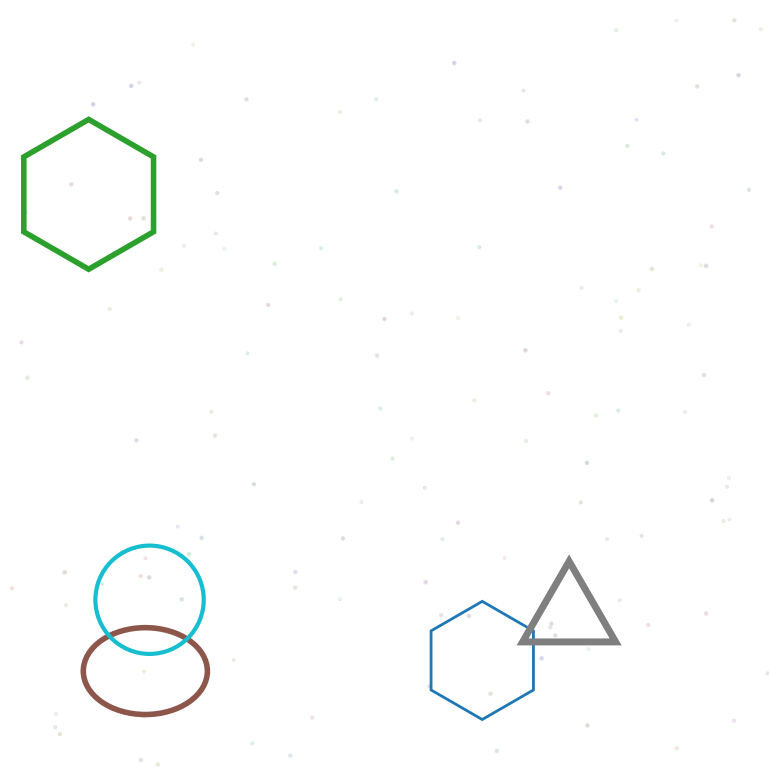[{"shape": "hexagon", "thickness": 1, "radius": 0.38, "center": [0.626, 0.142]}, {"shape": "hexagon", "thickness": 2, "radius": 0.49, "center": [0.115, 0.748]}, {"shape": "oval", "thickness": 2, "radius": 0.4, "center": [0.189, 0.128]}, {"shape": "triangle", "thickness": 2.5, "radius": 0.35, "center": [0.739, 0.201]}, {"shape": "circle", "thickness": 1.5, "radius": 0.35, "center": [0.194, 0.221]}]